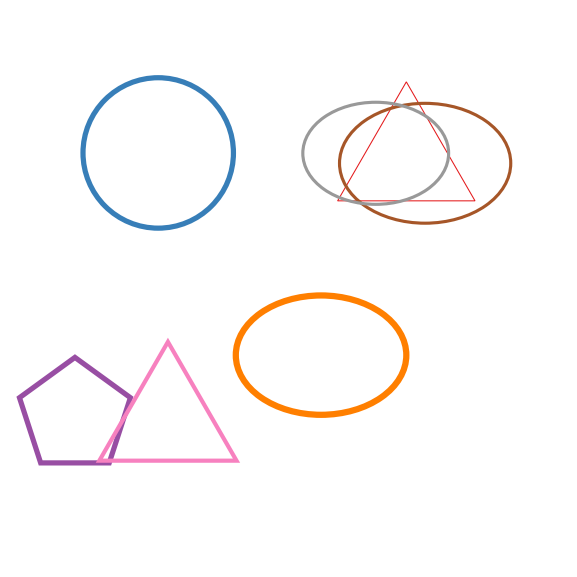[{"shape": "triangle", "thickness": 0.5, "radius": 0.69, "center": [0.704, 0.72]}, {"shape": "circle", "thickness": 2.5, "radius": 0.65, "center": [0.274, 0.734]}, {"shape": "pentagon", "thickness": 2.5, "radius": 0.5, "center": [0.13, 0.279]}, {"shape": "oval", "thickness": 3, "radius": 0.74, "center": [0.556, 0.384]}, {"shape": "oval", "thickness": 1.5, "radius": 0.74, "center": [0.736, 0.716]}, {"shape": "triangle", "thickness": 2, "radius": 0.69, "center": [0.291, 0.27]}, {"shape": "oval", "thickness": 1.5, "radius": 0.63, "center": [0.651, 0.734]}]